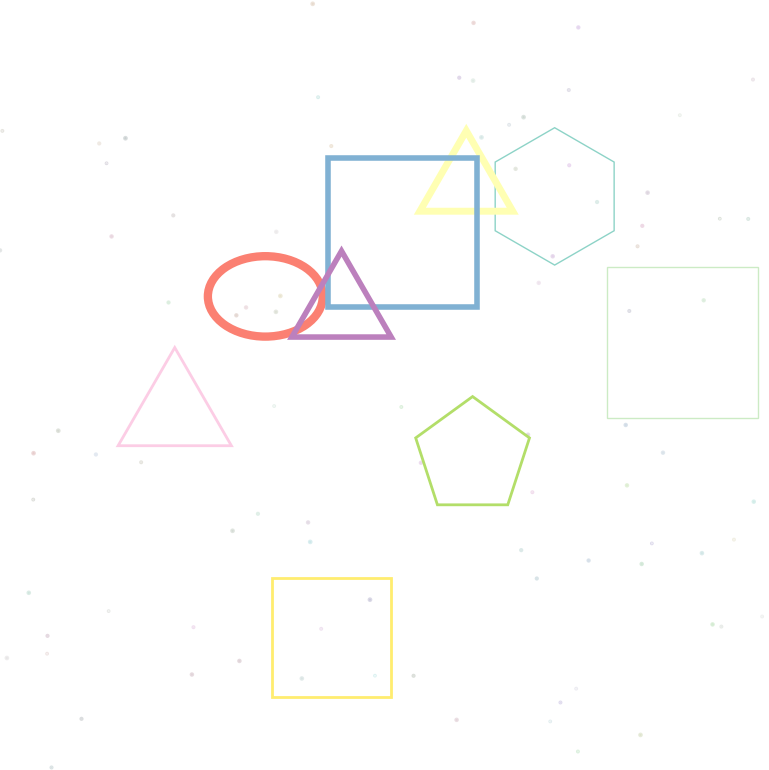[{"shape": "hexagon", "thickness": 0.5, "radius": 0.45, "center": [0.72, 0.745]}, {"shape": "triangle", "thickness": 2.5, "radius": 0.35, "center": [0.606, 0.761]}, {"shape": "oval", "thickness": 3, "radius": 0.37, "center": [0.345, 0.615]}, {"shape": "square", "thickness": 2, "radius": 0.48, "center": [0.523, 0.698]}, {"shape": "pentagon", "thickness": 1, "radius": 0.39, "center": [0.614, 0.407]}, {"shape": "triangle", "thickness": 1, "radius": 0.42, "center": [0.227, 0.464]}, {"shape": "triangle", "thickness": 2, "radius": 0.37, "center": [0.444, 0.6]}, {"shape": "square", "thickness": 0.5, "radius": 0.49, "center": [0.886, 0.555]}, {"shape": "square", "thickness": 1, "radius": 0.38, "center": [0.43, 0.172]}]